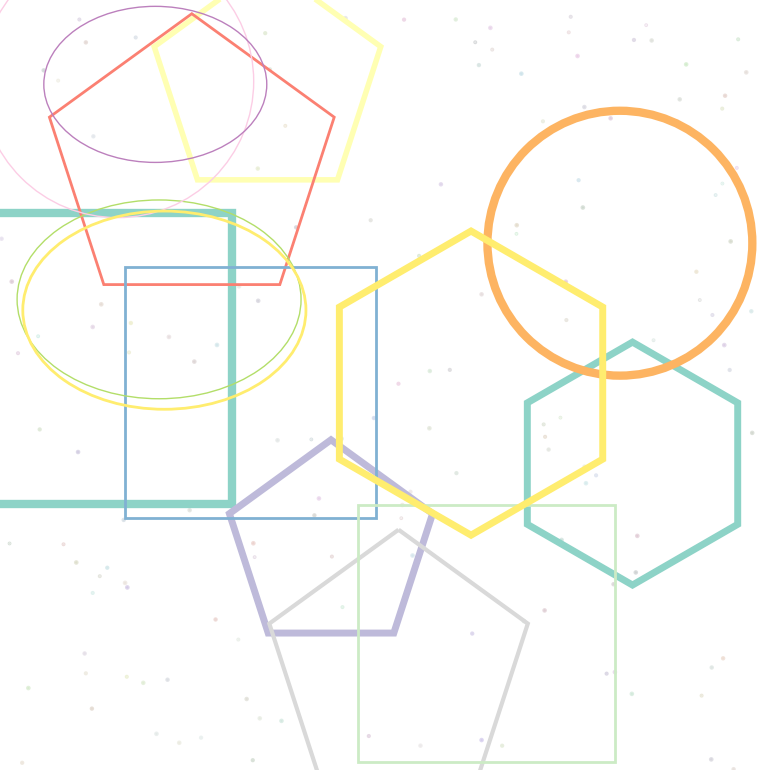[{"shape": "hexagon", "thickness": 2.5, "radius": 0.79, "center": [0.821, 0.398]}, {"shape": "square", "thickness": 3, "radius": 0.95, "center": [0.112, 0.534]}, {"shape": "pentagon", "thickness": 2, "radius": 0.77, "center": [0.347, 0.892]}, {"shape": "pentagon", "thickness": 2.5, "radius": 0.69, "center": [0.43, 0.29]}, {"shape": "pentagon", "thickness": 1, "radius": 0.97, "center": [0.249, 0.788]}, {"shape": "square", "thickness": 1, "radius": 0.82, "center": [0.325, 0.49]}, {"shape": "circle", "thickness": 3, "radius": 0.86, "center": [0.805, 0.684]}, {"shape": "oval", "thickness": 0.5, "radius": 0.92, "center": [0.207, 0.611]}, {"shape": "circle", "thickness": 0.5, "radius": 0.88, "center": [0.153, 0.894]}, {"shape": "pentagon", "thickness": 1.5, "radius": 0.88, "center": [0.518, 0.136]}, {"shape": "oval", "thickness": 0.5, "radius": 0.72, "center": [0.202, 0.89]}, {"shape": "square", "thickness": 1, "radius": 0.84, "center": [0.631, 0.177]}, {"shape": "hexagon", "thickness": 2.5, "radius": 0.99, "center": [0.612, 0.502]}, {"shape": "oval", "thickness": 1, "radius": 0.92, "center": [0.213, 0.597]}]